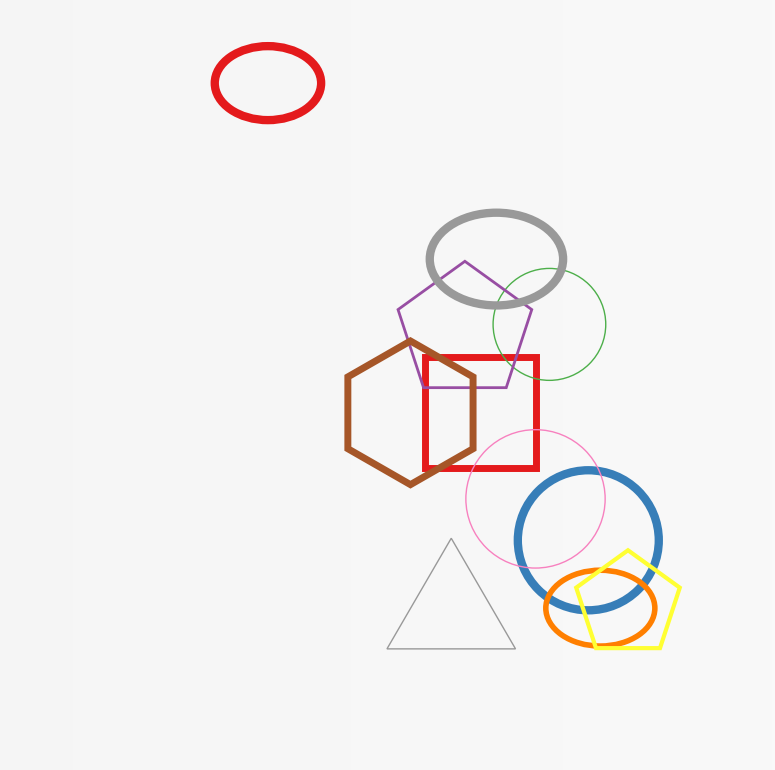[{"shape": "square", "thickness": 2.5, "radius": 0.36, "center": [0.62, 0.465]}, {"shape": "oval", "thickness": 3, "radius": 0.34, "center": [0.346, 0.892]}, {"shape": "circle", "thickness": 3, "radius": 0.45, "center": [0.759, 0.298]}, {"shape": "circle", "thickness": 0.5, "radius": 0.36, "center": [0.709, 0.579]}, {"shape": "pentagon", "thickness": 1, "radius": 0.45, "center": [0.6, 0.57]}, {"shape": "oval", "thickness": 2, "radius": 0.35, "center": [0.775, 0.21]}, {"shape": "pentagon", "thickness": 1.5, "radius": 0.35, "center": [0.81, 0.215]}, {"shape": "hexagon", "thickness": 2.5, "radius": 0.47, "center": [0.53, 0.464]}, {"shape": "circle", "thickness": 0.5, "radius": 0.45, "center": [0.691, 0.352]}, {"shape": "triangle", "thickness": 0.5, "radius": 0.48, "center": [0.582, 0.205]}, {"shape": "oval", "thickness": 3, "radius": 0.43, "center": [0.641, 0.664]}]